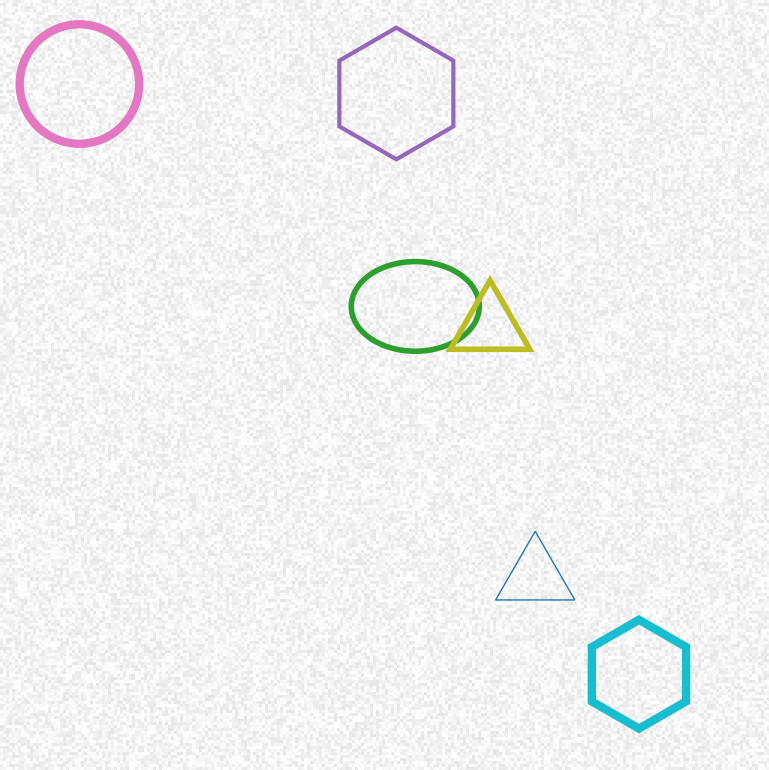[{"shape": "triangle", "thickness": 0.5, "radius": 0.3, "center": [0.695, 0.251]}, {"shape": "oval", "thickness": 2, "radius": 0.42, "center": [0.539, 0.602]}, {"shape": "hexagon", "thickness": 1.5, "radius": 0.43, "center": [0.515, 0.879]}, {"shape": "circle", "thickness": 3, "radius": 0.39, "center": [0.103, 0.891]}, {"shape": "triangle", "thickness": 2, "radius": 0.3, "center": [0.636, 0.576]}, {"shape": "hexagon", "thickness": 3, "radius": 0.35, "center": [0.83, 0.124]}]